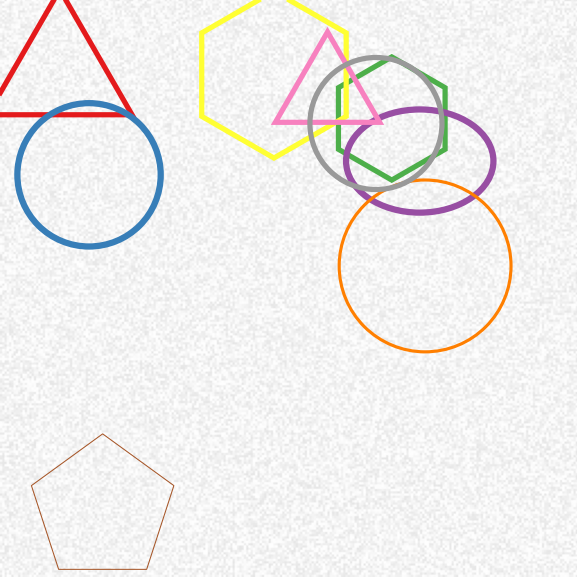[{"shape": "triangle", "thickness": 2.5, "radius": 0.72, "center": [0.104, 0.873]}, {"shape": "circle", "thickness": 3, "radius": 0.62, "center": [0.154, 0.696]}, {"shape": "hexagon", "thickness": 2.5, "radius": 0.53, "center": [0.678, 0.794]}, {"shape": "oval", "thickness": 3, "radius": 0.64, "center": [0.727, 0.72]}, {"shape": "circle", "thickness": 1.5, "radius": 0.74, "center": [0.736, 0.539]}, {"shape": "hexagon", "thickness": 2.5, "radius": 0.72, "center": [0.474, 0.87]}, {"shape": "pentagon", "thickness": 0.5, "radius": 0.65, "center": [0.178, 0.118]}, {"shape": "triangle", "thickness": 2.5, "radius": 0.52, "center": [0.567, 0.839]}, {"shape": "circle", "thickness": 2.5, "radius": 0.57, "center": [0.651, 0.785]}]